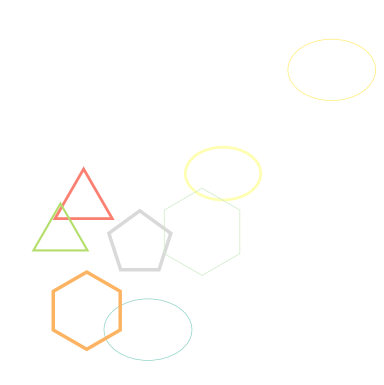[{"shape": "oval", "thickness": 0.5, "radius": 0.57, "center": [0.384, 0.144]}, {"shape": "oval", "thickness": 2, "radius": 0.49, "center": [0.579, 0.549]}, {"shape": "triangle", "thickness": 2, "radius": 0.43, "center": [0.217, 0.475]}, {"shape": "hexagon", "thickness": 2.5, "radius": 0.5, "center": [0.225, 0.193]}, {"shape": "triangle", "thickness": 1.5, "radius": 0.41, "center": [0.157, 0.39]}, {"shape": "pentagon", "thickness": 2.5, "radius": 0.42, "center": [0.363, 0.368]}, {"shape": "hexagon", "thickness": 0.5, "radius": 0.57, "center": [0.525, 0.398]}, {"shape": "oval", "thickness": 0.5, "radius": 0.57, "center": [0.862, 0.819]}]